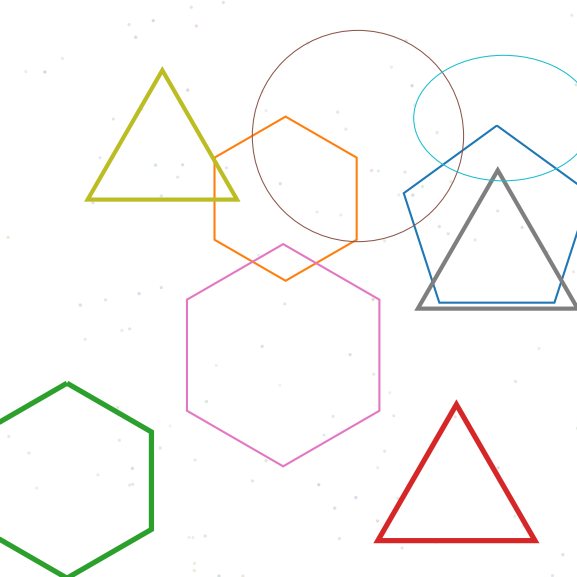[{"shape": "pentagon", "thickness": 1, "radius": 0.85, "center": [0.86, 0.612]}, {"shape": "hexagon", "thickness": 1, "radius": 0.71, "center": [0.495, 0.655]}, {"shape": "hexagon", "thickness": 2.5, "radius": 0.84, "center": [0.116, 0.167]}, {"shape": "triangle", "thickness": 2.5, "radius": 0.79, "center": [0.79, 0.142]}, {"shape": "circle", "thickness": 0.5, "radius": 0.91, "center": [0.62, 0.764]}, {"shape": "hexagon", "thickness": 1, "radius": 0.96, "center": [0.49, 0.384]}, {"shape": "triangle", "thickness": 2, "radius": 0.8, "center": [0.862, 0.545]}, {"shape": "triangle", "thickness": 2, "radius": 0.75, "center": [0.281, 0.728]}, {"shape": "oval", "thickness": 0.5, "radius": 0.78, "center": [0.872, 0.795]}]